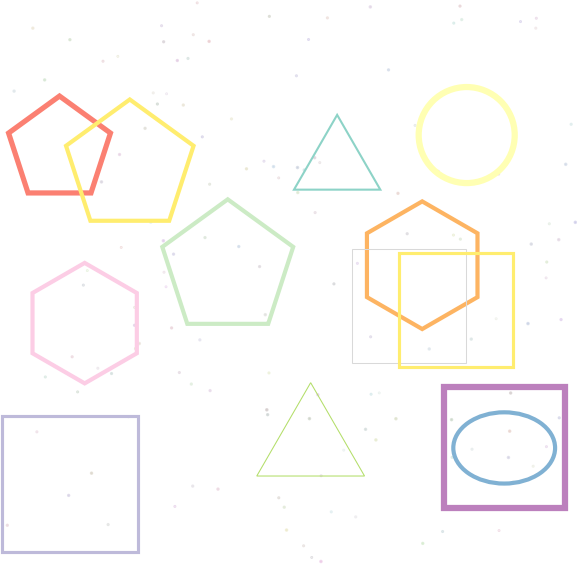[{"shape": "triangle", "thickness": 1, "radius": 0.43, "center": [0.584, 0.714]}, {"shape": "circle", "thickness": 3, "radius": 0.42, "center": [0.808, 0.765]}, {"shape": "square", "thickness": 1.5, "radius": 0.59, "center": [0.121, 0.161]}, {"shape": "pentagon", "thickness": 2.5, "radius": 0.46, "center": [0.103, 0.74]}, {"shape": "oval", "thickness": 2, "radius": 0.44, "center": [0.873, 0.223]}, {"shape": "hexagon", "thickness": 2, "radius": 0.55, "center": [0.731, 0.54]}, {"shape": "triangle", "thickness": 0.5, "radius": 0.54, "center": [0.538, 0.229]}, {"shape": "hexagon", "thickness": 2, "radius": 0.52, "center": [0.147, 0.44]}, {"shape": "square", "thickness": 0.5, "radius": 0.49, "center": [0.709, 0.469]}, {"shape": "square", "thickness": 3, "radius": 0.52, "center": [0.873, 0.224]}, {"shape": "pentagon", "thickness": 2, "radius": 0.6, "center": [0.394, 0.535]}, {"shape": "square", "thickness": 1.5, "radius": 0.49, "center": [0.79, 0.463]}, {"shape": "pentagon", "thickness": 2, "radius": 0.58, "center": [0.225, 0.711]}]